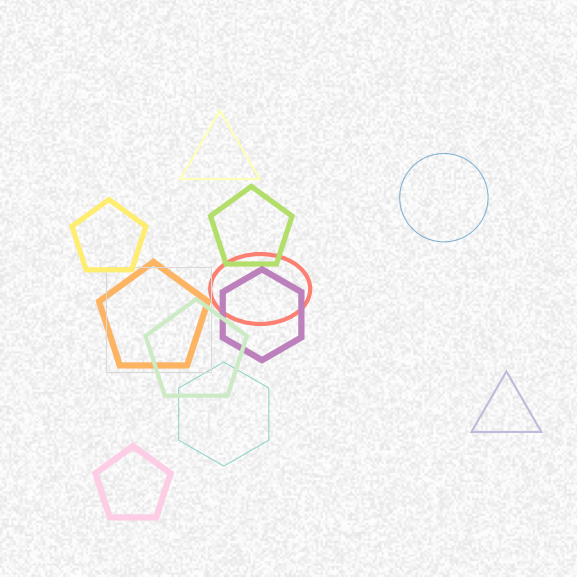[{"shape": "hexagon", "thickness": 0.5, "radius": 0.45, "center": [0.387, 0.282]}, {"shape": "triangle", "thickness": 1, "radius": 0.4, "center": [0.381, 0.729]}, {"shape": "triangle", "thickness": 1, "radius": 0.35, "center": [0.877, 0.286]}, {"shape": "oval", "thickness": 2, "radius": 0.43, "center": [0.451, 0.499]}, {"shape": "circle", "thickness": 0.5, "radius": 0.38, "center": [0.769, 0.657]}, {"shape": "pentagon", "thickness": 3, "radius": 0.5, "center": [0.266, 0.447]}, {"shape": "pentagon", "thickness": 2.5, "radius": 0.37, "center": [0.435, 0.602]}, {"shape": "pentagon", "thickness": 3, "radius": 0.34, "center": [0.23, 0.158]}, {"shape": "square", "thickness": 0.5, "radius": 0.46, "center": [0.274, 0.446]}, {"shape": "hexagon", "thickness": 3, "radius": 0.39, "center": [0.454, 0.454]}, {"shape": "pentagon", "thickness": 2, "radius": 0.46, "center": [0.34, 0.389]}, {"shape": "pentagon", "thickness": 2.5, "radius": 0.34, "center": [0.189, 0.586]}]